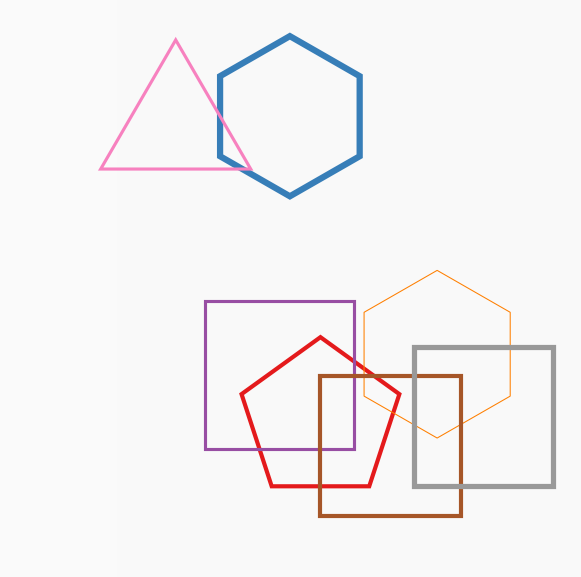[{"shape": "pentagon", "thickness": 2, "radius": 0.71, "center": [0.551, 0.273]}, {"shape": "hexagon", "thickness": 3, "radius": 0.69, "center": [0.499, 0.798]}, {"shape": "square", "thickness": 1.5, "radius": 0.64, "center": [0.48, 0.349]}, {"shape": "hexagon", "thickness": 0.5, "radius": 0.73, "center": [0.752, 0.386]}, {"shape": "square", "thickness": 2, "radius": 0.61, "center": [0.672, 0.226]}, {"shape": "triangle", "thickness": 1.5, "radius": 0.75, "center": [0.302, 0.781]}, {"shape": "square", "thickness": 2.5, "radius": 0.6, "center": [0.832, 0.278]}]